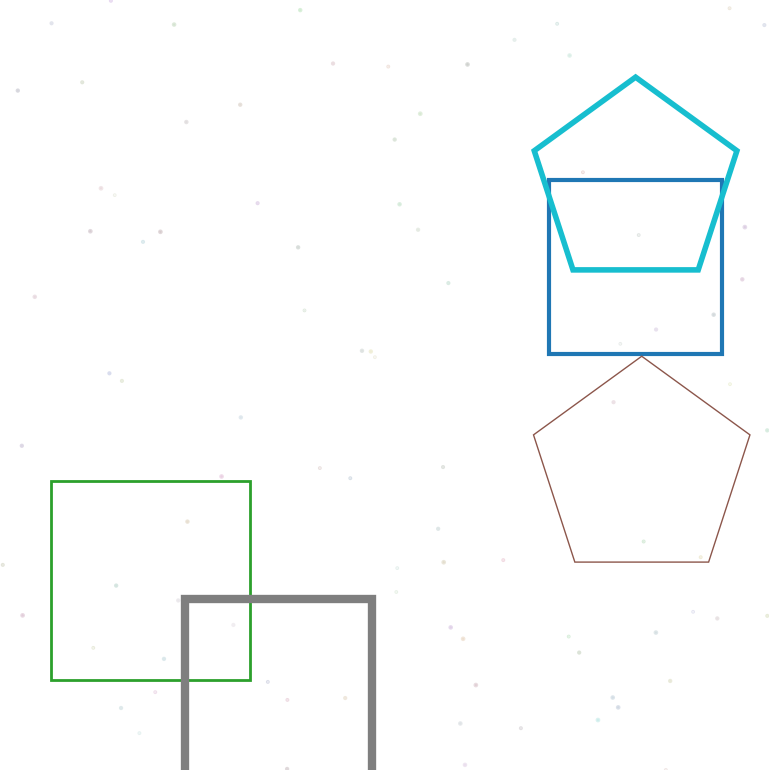[{"shape": "square", "thickness": 1.5, "radius": 0.56, "center": [0.825, 0.653]}, {"shape": "square", "thickness": 1, "radius": 0.65, "center": [0.196, 0.246]}, {"shape": "pentagon", "thickness": 0.5, "radius": 0.74, "center": [0.833, 0.39]}, {"shape": "square", "thickness": 3, "radius": 0.61, "center": [0.361, 0.101]}, {"shape": "pentagon", "thickness": 2, "radius": 0.69, "center": [0.825, 0.761]}]